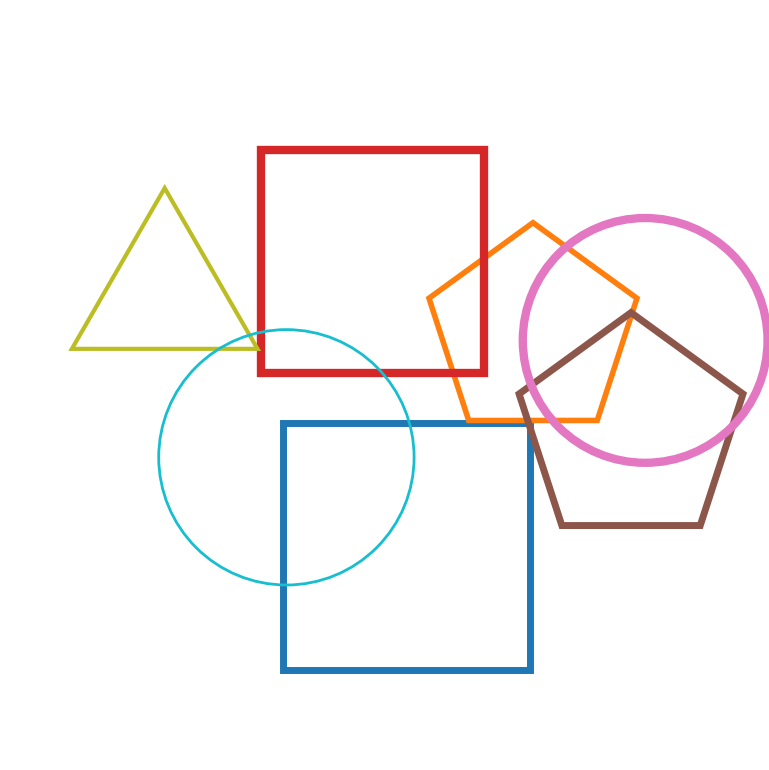[{"shape": "square", "thickness": 2.5, "radius": 0.8, "center": [0.528, 0.291]}, {"shape": "pentagon", "thickness": 2, "radius": 0.71, "center": [0.692, 0.569]}, {"shape": "square", "thickness": 3, "radius": 0.72, "center": [0.483, 0.66]}, {"shape": "pentagon", "thickness": 2.5, "radius": 0.76, "center": [0.82, 0.441]}, {"shape": "circle", "thickness": 3, "radius": 0.79, "center": [0.838, 0.558]}, {"shape": "triangle", "thickness": 1.5, "radius": 0.7, "center": [0.214, 0.617]}, {"shape": "circle", "thickness": 1, "radius": 0.83, "center": [0.372, 0.406]}]